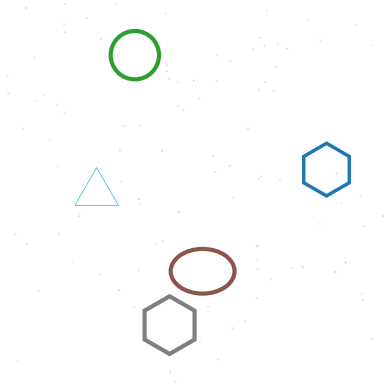[{"shape": "hexagon", "thickness": 2.5, "radius": 0.34, "center": [0.848, 0.559]}, {"shape": "circle", "thickness": 3, "radius": 0.31, "center": [0.35, 0.857]}, {"shape": "oval", "thickness": 3, "radius": 0.41, "center": [0.526, 0.295]}, {"shape": "hexagon", "thickness": 3, "radius": 0.37, "center": [0.44, 0.156]}, {"shape": "triangle", "thickness": 0.5, "radius": 0.33, "center": [0.251, 0.499]}]